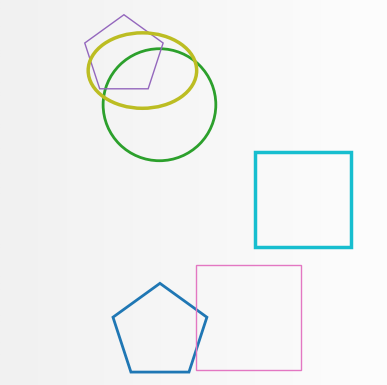[{"shape": "pentagon", "thickness": 2, "radius": 0.64, "center": [0.413, 0.137]}, {"shape": "circle", "thickness": 2, "radius": 0.73, "center": [0.412, 0.728]}, {"shape": "pentagon", "thickness": 1, "radius": 0.53, "center": [0.32, 0.855]}, {"shape": "square", "thickness": 1, "radius": 0.68, "center": [0.642, 0.175]}, {"shape": "oval", "thickness": 2.5, "radius": 0.7, "center": [0.368, 0.817]}, {"shape": "square", "thickness": 2.5, "radius": 0.61, "center": [0.782, 0.481]}]